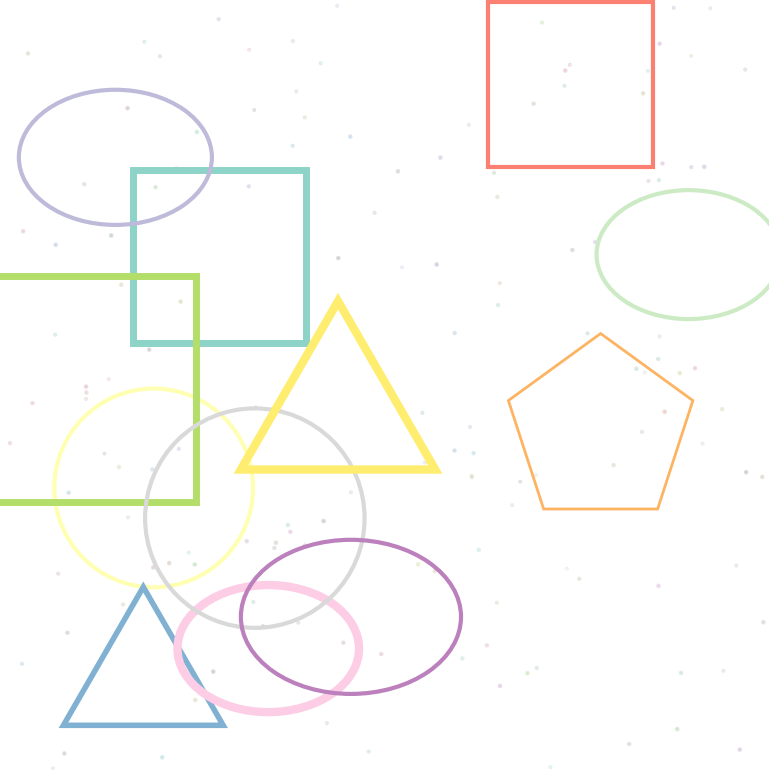[{"shape": "square", "thickness": 2.5, "radius": 0.56, "center": [0.285, 0.666]}, {"shape": "circle", "thickness": 1.5, "radius": 0.65, "center": [0.2, 0.366]}, {"shape": "oval", "thickness": 1.5, "radius": 0.63, "center": [0.15, 0.796]}, {"shape": "square", "thickness": 1.5, "radius": 0.54, "center": [0.741, 0.89]}, {"shape": "triangle", "thickness": 2, "radius": 0.6, "center": [0.186, 0.118]}, {"shape": "pentagon", "thickness": 1, "radius": 0.63, "center": [0.78, 0.441]}, {"shape": "square", "thickness": 2.5, "radius": 0.73, "center": [0.109, 0.495]}, {"shape": "oval", "thickness": 3, "radius": 0.59, "center": [0.348, 0.158]}, {"shape": "circle", "thickness": 1.5, "radius": 0.71, "center": [0.331, 0.327]}, {"shape": "oval", "thickness": 1.5, "radius": 0.71, "center": [0.456, 0.199]}, {"shape": "oval", "thickness": 1.5, "radius": 0.6, "center": [0.894, 0.669]}, {"shape": "triangle", "thickness": 3, "radius": 0.73, "center": [0.439, 0.463]}]